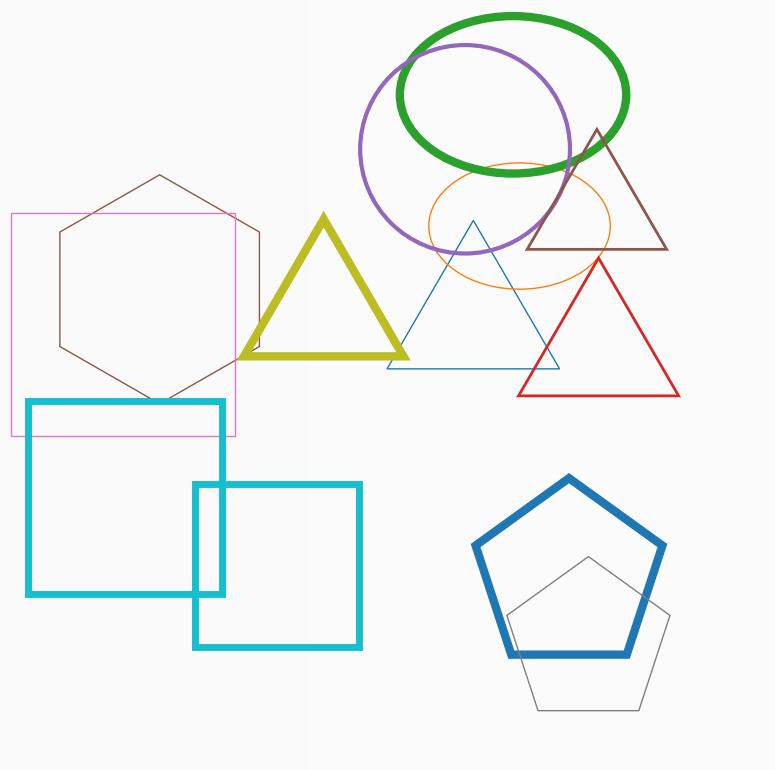[{"shape": "pentagon", "thickness": 3, "radius": 0.63, "center": [0.734, 0.252]}, {"shape": "triangle", "thickness": 0.5, "radius": 0.64, "center": [0.611, 0.585]}, {"shape": "oval", "thickness": 0.5, "radius": 0.59, "center": [0.67, 0.706]}, {"shape": "oval", "thickness": 3, "radius": 0.73, "center": [0.662, 0.877]}, {"shape": "triangle", "thickness": 1, "radius": 0.6, "center": [0.772, 0.546]}, {"shape": "circle", "thickness": 1.5, "radius": 0.68, "center": [0.6, 0.806]}, {"shape": "hexagon", "thickness": 0.5, "radius": 0.74, "center": [0.206, 0.624]}, {"shape": "triangle", "thickness": 1, "radius": 0.52, "center": [0.77, 0.728]}, {"shape": "square", "thickness": 0.5, "radius": 0.72, "center": [0.158, 0.579]}, {"shape": "pentagon", "thickness": 0.5, "radius": 0.55, "center": [0.759, 0.167]}, {"shape": "triangle", "thickness": 3, "radius": 0.59, "center": [0.418, 0.597]}, {"shape": "square", "thickness": 2.5, "radius": 0.53, "center": [0.358, 0.266]}, {"shape": "square", "thickness": 2.5, "radius": 0.63, "center": [0.161, 0.354]}]